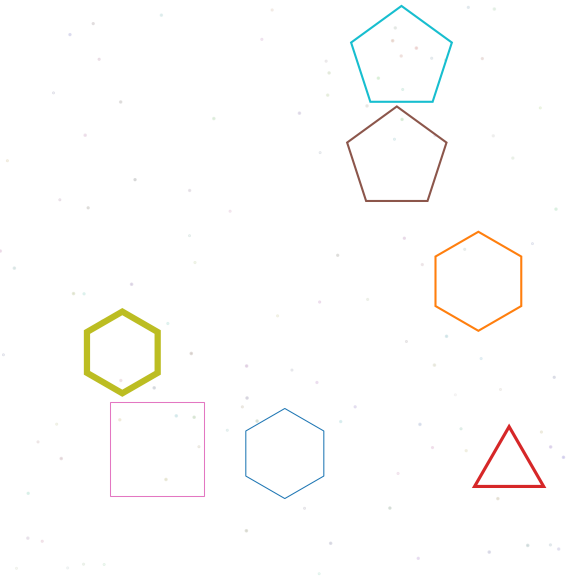[{"shape": "hexagon", "thickness": 0.5, "radius": 0.39, "center": [0.493, 0.214]}, {"shape": "hexagon", "thickness": 1, "radius": 0.43, "center": [0.828, 0.512]}, {"shape": "triangle", "thickness": 1.5, "radius": 0.35, "center": [0.882, 0.191]}, {"shape": "pentagon", "thickness": 1, "radius": 0.45, "center": [0.687, 0.724]}, {"shape": "square", "thickness": 0.5, "radius": 0.41, "center": [0.272, 0.222]}, {"shape": "hexagon", "thickness": 3, "radius": 0.35, "center": [0.212, 0.389]}, {"shape": "pentagon", "thickness": 1, "radius": 0.46, "center": [0.695, 0.897]}]